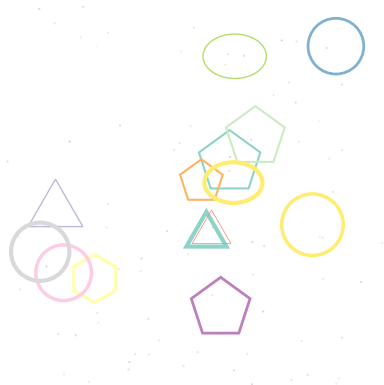[{"shape": "pentagon", "thickness": 1.5, "radius": 0.42, "center": [0.596, 0.578]}, {"shape": "triangle", "thickness": 3, "radius": 0.3, "center": [0.536, 0.39]}, {"shape": "hexagon", "thickness": 2.5, "radius": 0.31, "center": [0.246, 0.276]}, {"shape": "triangle", "thickness": 1, "radius": 0.41, "center": [0.144, 0.452]}, {"shape": "triangle", "thickness": 0.5, "radius": 0.29, "center": [0.549, 0.397]}, {"shape": "circle", "thickness": 2, "radius": 0.36, "center": [0.872, 0.88]}, {"shape": "pentagon", "thickness": 1.5, "radius": 0.29, "center": [0.523, 0.528]}, {"shape": "oval", "thickness": 1, "radius": 0.41, "center": [0.61, 0.854]}, {"shape": "circle", "thickness": 2.5, "radius": 0.36, "center": [0.165, 0.292]}, {"shape": "circle", "thickness": 3, "radius": 0.38, "center": [0.104, 0.346]}, {"shape": "pentagon", "thickness": 2, "radius": 0.4, "center": [0.573, 0.2]}, {"shape": "pentagon", "thickness": 1.5, "radius": 0.4, "center": [0.663, 0.644]}, {"shape": "oval", "thickness": 3, "radius": 0.38, "center": [0.606, 0.526]}, {"shape": "circle", "thickness": 2.5, "radius": 0.4, "center": [0.812, 0.416]}]